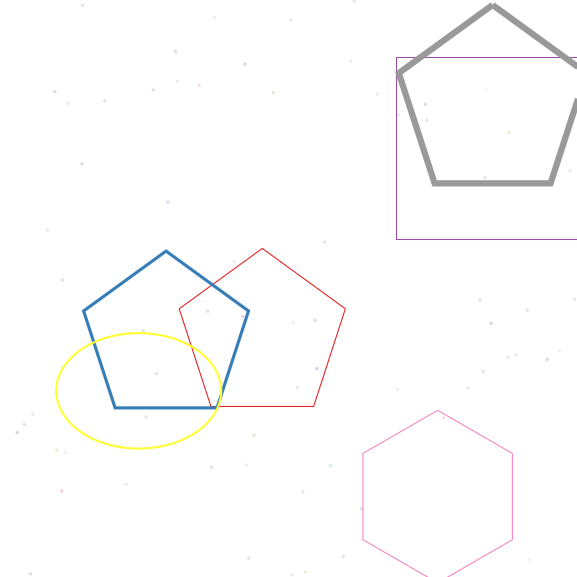[{"shape": "pentagon", "thickness": 0.5, "radius": 0.76, "center": [0.454, 0.418]}, {"shape": "pentagon", "thickness": 1.5, "radius": 0.75, "center": [0.288, 0.414]}, {"shape": "square", "thickness": 0.5, "radius": 0.79, "center": [0.844, 0.743]}, {"shape": "oval", "thickness": 1, "radius": 0.71, "center": [0.24, 0.322]}, {"shape": "hexagon", "thickness": 0.5, "radius": 0.75, "center": [0.758, 0.139]}, {"shape": "pentagon", "thickness": 3, "radius": 0.85, "center": [0.853, 0.82]}]